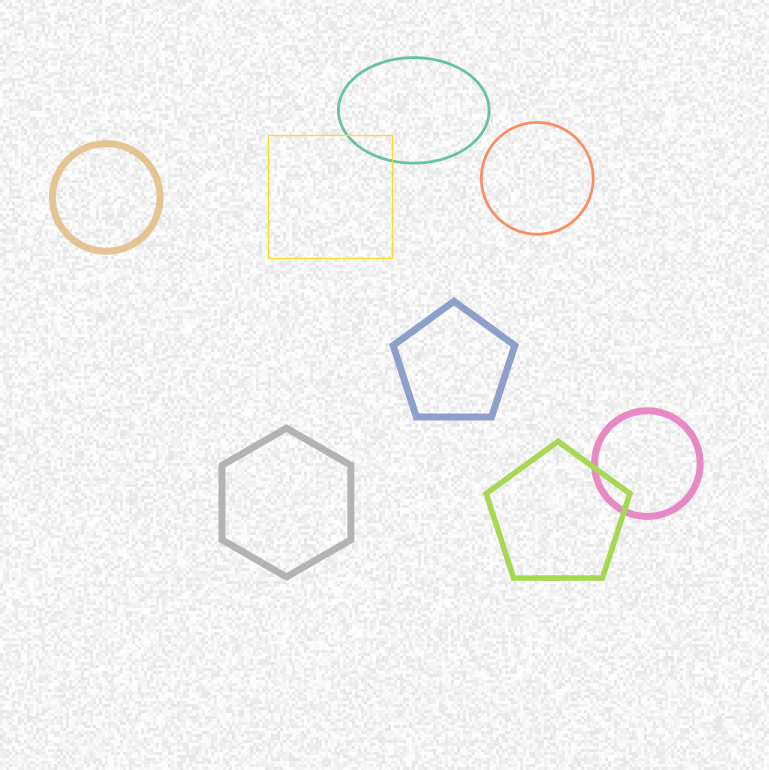[{"shape": "oval", "thickness": 1, "radius": 0.49, "center": [0.537, 0.857]}, {"shape": "circle", "thickness": 1, "radius": 0.36, "center": [0.698, 0.768]}, {"shape": "pentagon", "thickness": 2.5, "radius": 0.42, "center": [0.59, 0.526]}, {"shape": "circle", "thickness": 2.5, "radius": 0.34, "center": [0.841, 0.398]}, {"shape": "pentagon", "thickness": 2, "radius": 0.49, "center": [0.725, 0.329]}, {"shape": "square", "thickness": 0.5, "radius": 0.4, "center": [0.429, 0.745]}, {"shape": "circle", "thickness": 2.5, "radius": 0.35, "center": [0.138, 0.744]}, {"shape": "hexagon", "thickness": 2.5, "radius": 0.48, "center": [0.372, 0.347]}]